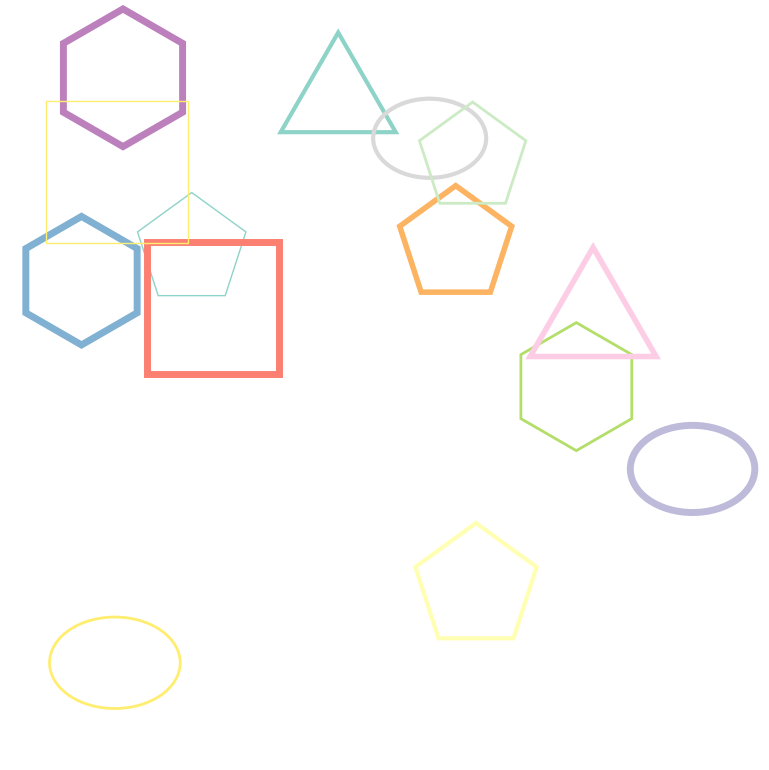[{"shape": "triangle", "thickness": 1.5, "radius": 0.43, "center": [0.439, 0.871]}, {"shape": "pentagon", "thickness": 0.5, "radius": 0.37, "center": [0.249, 0.676]}, {"shape": "pentagon", "thickness": 1.5, "radius": 0.41, "center": [0.618, 0.238]}, {"shape": "oval", "thickness": 2.5, "radius": 0.4, "center": [0.899, 0.391]}, {"shape": "square", "thickness": 2.5, "radius": 0.43, "center": [0.277, 0.6]}, {"shape": "hexagon", "thickness": 2.5, "radius": 0.42, "center": [0.106, 0.635]}, {"shape": "pentagon", "thickness": 2, "radius": 0.38, "center": [0.592, 0.682]}, {"shape": "hexagon", "thickness": 1, "radius": 0.42, "center": [0.748, 0.498]}, {"shape": "triangle", "thickness": 2, "radius": 0.47, "center": [0.77, 0.584]}, {"shape": "oval", "thickness": 1.5, "radius": 0.37, "center": [0.558, 0.82]}, {"shape": "hexagon", "thickness": 2.5, "radius": 0.45, "center": [0.16, 0.899]}, {"shape": "pentagon", "thickness": 1, "radius": 0.36, "center": [0.614, 0.795]}, {"shape": "square", "thickness": 0.5, "radius": 0.46, "center": [0.152, 0.777]}, {"shape": "oval", "thickness": 1, "radius": 0.42, "center": [0.149, 0.139]}]